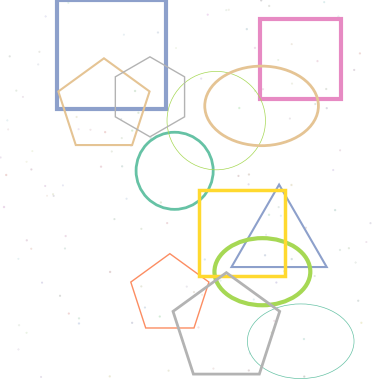[{"shape": "circle", "thickness": 2, "radius": 0.5, "center": [0.454, 0.556]}, {"shape": "oval", "thickness": 0.5, "radius": 0.69, "center": [0.781, 0.114]}, {"shape": "pentagon", "thickness": 1, "radius": 0.53, "center": [0.441, 0.234]}, {"shape": "triangle", "thickness": 1.5, "radius": 0.71, "center": [0.725, 0.378]}, {"shape": "square", "thickness": 3, "radius": 0.71, "center": [0.291, 0.857]}, {"shape": "square", "thickness": 3, "radius": 0.52, "center": [0.78, 0.847]}, {"shape": "oval", "thickness": 3, "radius": 0.62, "center": [0.682, 0.294]}, {"shape": "circle", "thickness": 0.5, "radius": 0.64, "center": [0.562, 0.687]}, {"shape": "square", "thickness": 2.5, "radius": 0.56, "center": [0.628, 0.395]}, {"shape": "oval", "thickness": 2, "radius": 0.74, "center": [0.679, 0.725]}, {"shape": "pentagon", "thickness": 1.5, "radius": 0.62, "center": [0.27, 0.724]}, {"shape": "hexagon", "thickness": 1, "radius": 0.52, "center": [0.39, 0.748]}, {"shape": "pentagon", "thickness": 2, "radius": 0.73, "center": [0.588, 0.146]}]